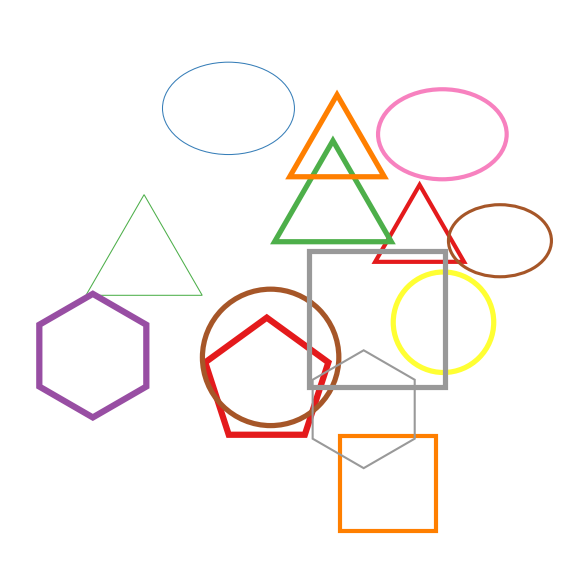[{"shape": "triangle", "thickness": 2, "radius": 0.44, "center": [0.727, 0.59]}, {"shape": "pentagon", "thickness": 3, "radius": 0.56, "center": [0.462, 0.337]}, {"shape": "oval", "thickness": 0.5, "radius": 0.57, "center": [0.396, 0.812]}, {"shape": "triangle", "thickness": 0.5, "radius": 0.58, "center": [0.249, 0.546]}, {"shape": "triangle", "thickness": 2.5, "radius": 0.58, "center": [0.577, 0.639]}, {"shape": "hexagon", "thickness": 3, "radius": 0.53, "center": [0.161, 0.383]}, {"shape": "square", "thickness": 2, "radius": 0.41, "center": [0.672, 0.162]}, {"shape": "triangle", "thickness": 2.5, "radius": 0.47, "center": [0.584, 0.74]}, {"shape": "circle", "thickness": 2.5, "radius": 0.43, "center": [0.768, 0.441]}, {"shape": "oval", "thickness": 1.5, "radius": 0.45, "center": [0.866, 0.582]}, {"shape": "circle", "thickness": 2.5, "radius": 0.59, "center": [0.469, 0.38]}, {"shape": "oval", "thickness": 2, "radius": 0.56, "center": [0.766, 0.767]}, {"shape": "hexagon", "thickness": 1, "radius": 0.51, "center": [0.63, 0.291]}, {"shape": "square", "thickness": 2.5, "radius": 0.59, "center": [0.653, 0.446]}]